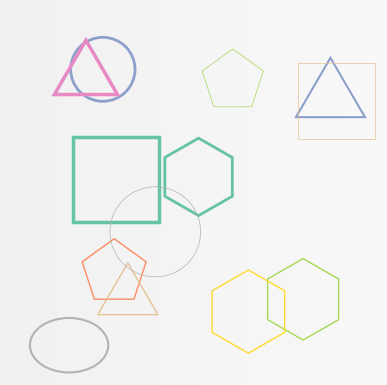[{"shape": "hexagon", "thickness": 2, "radius": 0.5, "center": [0.512, 0.541]}, {"shape": "square", "thickness": 2.5, "radius": 0.55, "center": [0.299, 0.534]}, {"shape": "pentagon", "thickness": 1, "radius": 0.43, "center": [0.295, 0.293]}, {"shape": "triangle", "thickness": 1.5, "radius": 0.51, "center": [0.853, 0.747]}, {"shape": "circle", "thickness": 2, "radius": 0.42, "center": [0.265, 0.82]}, {"shape": "triangle", "thickness": 2.5, "radius": 0.47, "center": [0.222, 0.801]}, {"shape": "pentagon", "thickness": 0.5, "radius": 0.42, "center": [0.601, 0.79]}, {"shape": "hexagon", "thickness": 1, "radius": 0.53, "center": [0.782, 0.223]}, {"shape": "hexagon", "thickness": 1, "radius": 0.54, "center": [0.641, 0.191]}, {"shape": "square", "thickness": 0.5, "radius": 0.5, "center": [0.868, 0.738]}, {"shape": "triangle", "thickness": 1, "radius": 0.45, "center": [0.33, 0.228]}, {"shape": "circle", "thickness": 0.5, "radius": 0.58, "center": [0.401, 0.398]}, {"shape": "oval", "thickness": 1.5, "radius": 0.51, "center": [0.178, 0.103]}]